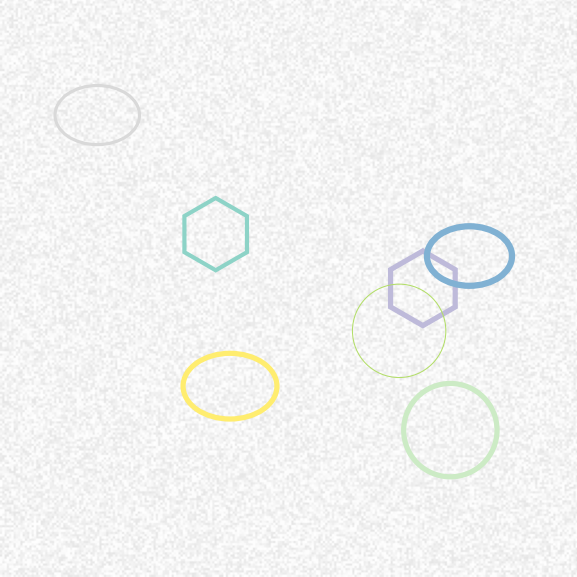[{"shape": "hexagon", "thickness": 2, "radius": 0.31, "center": [0.373, 0.594]}, {"shape": "hexagon", "thickness": 2.5, "radius": 0.32, "center": [0.732, 0.5]}, {"shape": "oval", "thickness": 3, "radius": 0.37, "center": [0.813, 0.556]}, {"shape": "circle", "thickness": 0.5, "radius": 0.4, "center": [0.691, 0.426]}, {"shape": "oval", "thickness": 1.5, "radius": 0.37, "center": [0.168, 0.8]}, {"shape": "circle", "thickness": 2.5, "radius": 0.4, "center": [0.78, 0.254]}, {"shape": "oval", "thickness": 2.5, "radius": 0.41, "center": [0.398, 0.33]}]